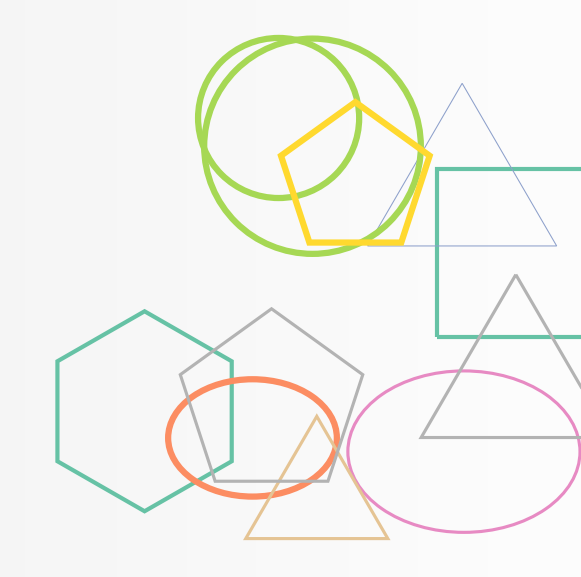[{"shape": "square", "thickness": 2, "radius": 0.72, "center": [0.897, 0.561]}, {"shape": "hexagon", "thickness": 2, "radius": 0.87, "center": [0.249, 0.287]}, {"shape": "oval", "thickness": 3, "radius": 0.73, "center": [0.434, 0.241]}, {"shape": "triangle", "thickness": 0.5, "radius": 0.94, "center": [0.795, 0.667]}, {"shape": "oval", "thickness": 1.5, "radius": 1.0, "center": [0.798, 0.217]}, {"shape": "circle", "thickness": 3, "radius": 0.93, "center": [0.538, 0.746]}, {"shape": "circle", "thickness": 3, "radius": 0.69, "center": [0.479, 0.795]}, {"shape": "pentagon", "thickness": 3, "radius": 0.67, "center": [0.611, 0.688]}, {"shape": "triangle", "thickness": 1.5, "radius": 0.71, "center": [0.545, 0.137]}, {"shape": "triangle", "thickness": 1.5, "radius": 0.94, "center": [0.887, 0.336]}, {"shape": "pentagon", "thickness": 1.5, "radius": 0.83, "center": [0.467, 0.299]}]